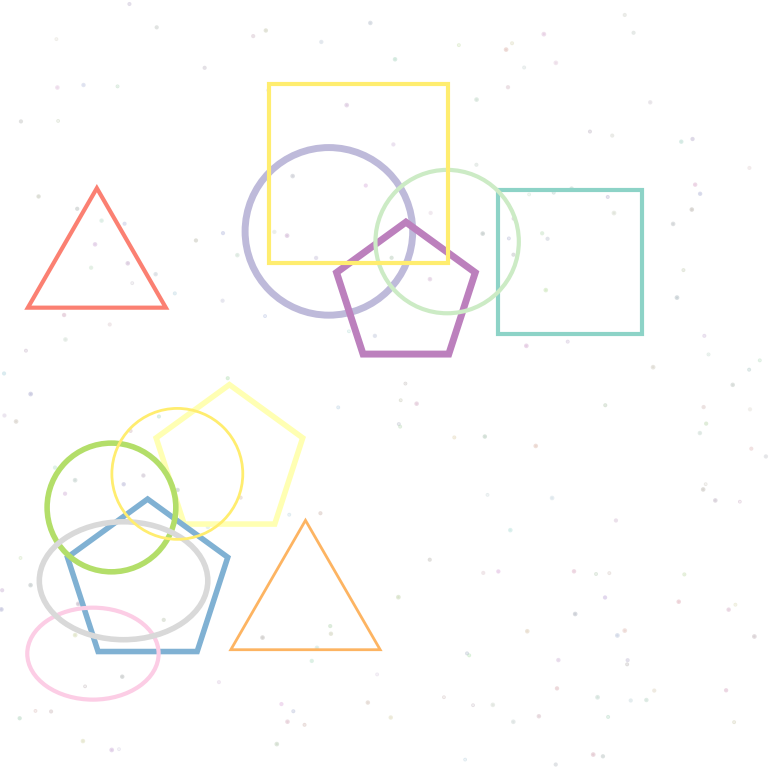[{"shape": "square", "thickness": 1.5, "radius": 0.47, "center": [0.74, 0.66]}, {"shape": "pentagon", "thickness": 2, "radius": 0.5, "center": [0.298, 0.4]}, {"shape": "circle", "thickness": 2.5, "radius": 0.54, "center": [0.427, 0.7]}, {"shape": "triangle", "thickness": 1.5, "radius": 0.52, "center": [0.126, 0.652]}, {"shape": "pentagon", "thickness": 2, "radius": 0.55, "center": [0.192, 0.242]}, {"shape": "triangle", "thickness": 1, "radius": 0.56, "center": [0.397, 0.212]}, {"shape": "circle", "thickness": 2, "radius": 0.42, "center": [0.145, 0.341]}, {"shape": "oval", "thickness": 1.5, "radius": 0.43, "center": [0.121, 0.151]}, {"shape": "oval", "thickness": 2, "radius": 0.55, "center": [0.16, 0.246]}, {"shape": "pentagon", "thickness": 2.5, "radius": 0.47, "center": [0.527, 0.617]}, {"shape": "circle", "thickness": 1.5, "radius": 0.47, "center": [0.581, 0.686]}, {"shape": "square", "thickness": 1.5, "radius": 0.58, "center": [0.466, 0.775]}, {"shape": "circle", "thickness": 1, "radius": 0.43, "center": [0.23, 0.385]}]